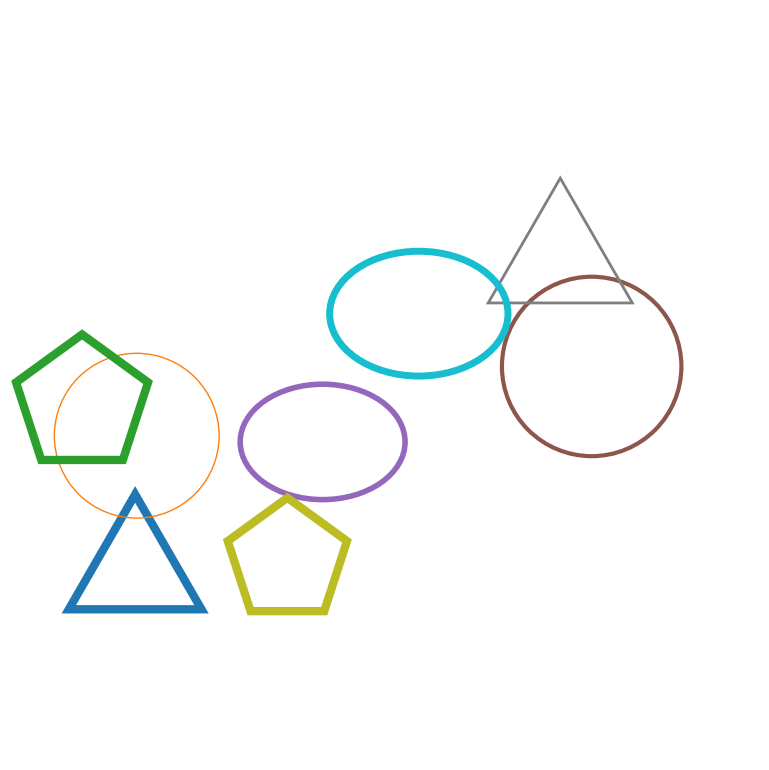[{"shape": "triangle", "thickness": 3, "radius": 0.5, "center": [0.176, 0.258]}, {"shape": "circle", "thickness": 0.5, "radius": 0.54, "center": [0.178, 0.434]}, {"shape": "pentagon", "thickness": 3, "radius": 0.45, "center": [0.107, 0.476]}, {"shape": "oval", "thickness": 2, "radius": 0.54, "center": [0.419, 0.426]}, {"shape": "circle", "thickness": 1.5, "radius": 0.58, "center": [0.768, 0.524]}, {"shape": "triangle", "thickness": 1, "radius": 0.54, "center": [0.728, 0.661]}, {"shape": "pentagon", "thickness": 3, "radius": 0.41, "center": [0.373, 0.272]}, {"shape": "oval", "thickness": 2.5, "radius": 0.58, "center": [0.544, 0.593]}]